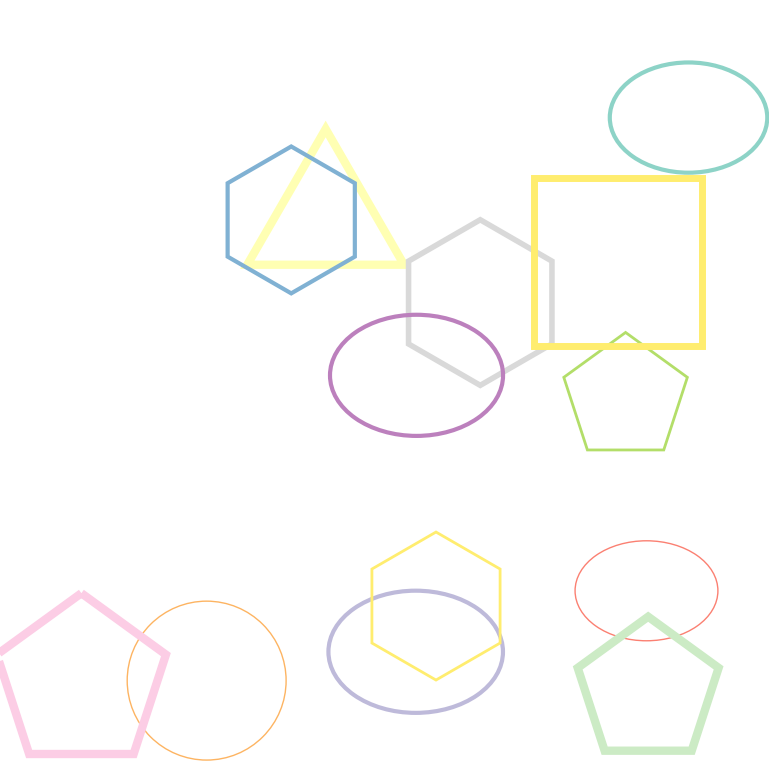[{"shape": "oval", "thickness": 1.5, "radius": 0.51, "center": [0.894, 0.847]}, {"shape": "triangle", "thickness": 3, "radius": 0.59, "center": [0.423, 0.715]}, {"shape": "oval", "thickness": 1.5, "radius": 0.57, "center": [0.54, 0.154]}, {"shape": "oval", "thickness": 0.5, "radius": 0.46, "center": [0.84, 0.233]}, {"shape": "hexagon", "thickness": 1.5, "radius": 0.48, "center": [0.378, 0.714]}, {"shape": "circle", "thickness": 0.5, "radius": 0.52, "center": [0.268, 0.116]}, {"shape": "pentagon", "thickness": 1, "radius": 0.42, "center": [0.812, 0.484]}, {"shape": "pentagon", "thickness": 3, "radius": 0.58, "center": [0.106, 0.114]}, {"shape": "hexagon", "thickness": 2, "radius": 0.54, "center": [0.624, 0.607]}, {"shape": "oval", "thickness": 1.5, "radius": 0.56, "center": [0.541, 0.513]}, {"shape": "pentagon", "thickness": 3, "radius": 0.48, "center": [0.842, 0.103]}, {"shape": "hexagon", "thickness": 1, "radius": 0.48, "center": [0.566, 0.213]}, {"shape": "square", "thickness": 2.5, "radius": 0.55, "center": [0.803, 0.66]}]